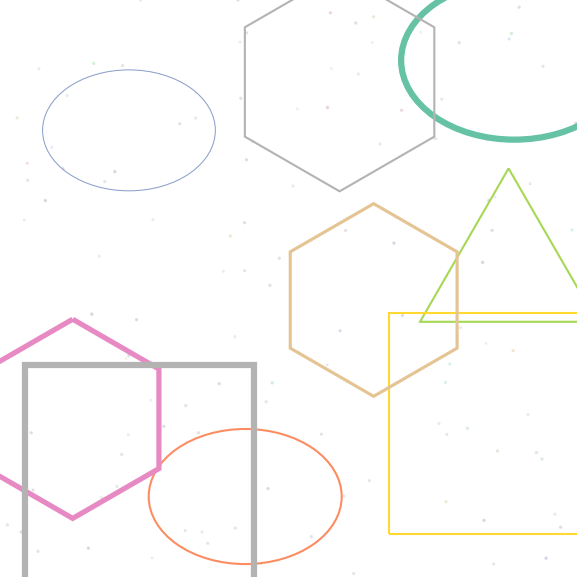[{"shape": "oval", "thickness": 3, "radius": 0.98, "center": [0.891, 0.895]}, {"shape": "oval", "thickness": 1, "radius": 0.84, "center": [0.425, 0.139]}, {"shape": "oval", "thickness": 0.5, "radius": 0.75, "center": [0.223, 0.773]}, {"shape": "hexagon", "thickness": 2.5, "radius": 0.86, "center": [0.126, 0.274]}, {"shape": "triangle", "thickness": 1, "radius": 0.89, "center": [0.881, 0.53]}, {"shape": "square", "thickness": 1, "radius": 0.96, "center": [0.864, 0.266]}, {"shape": "hexagon", "thickness": 1.5, "radius": 0.83, "center": [0.647, 0.48]}, {"shape": "hexagon", "thickness": 1, "radius": 0.95, "center": [0.588, 0.857]}, {"shape": "square", "thickness": 3, "radius": 0.99, "center": [0.241, 0.169]}]